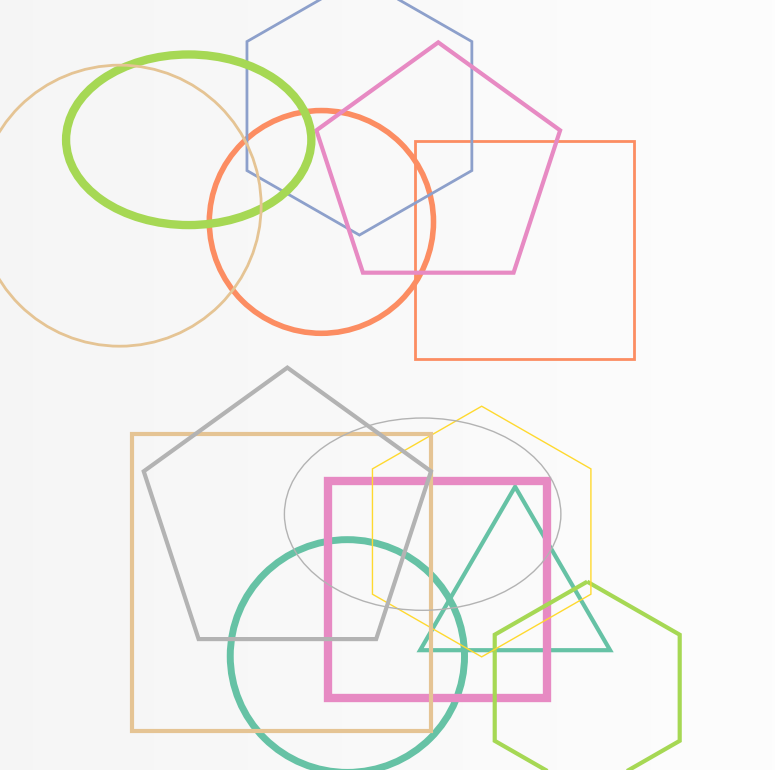[{"shape": "triangle", "thickness": 1.5, "radius": 0.71, "center": [0.665, 0.226]}, {"shape": "circle", "thickness": 2.5, "radius": 0.76, "center": [0.448, 0.148]}, {"shape": "circle", "thickness": 2, "radius": 0.72, "center": [0.415, 0.712]}, {"shape": "square", "thickness": 1, "radius": 0.71, "center": [0.677, 0.675]}, {"shape": "hexagon", "thickness": 1, "radius": 0.84, "center": [0.464, 0.862]}, {"shape": "pentagon", "thickness": 1.5, "radius": 0.83, "center": [0.565, 0.78]}, {"shape": "square", "thickness": 3, "radius": 0.7, "center": [0.565, 0.235]}, {"shape": "hexagon", "thickness": 1.5, "radius": 0.69, "center": [0.758, 0.107]}, {"shape": "oval", "thickness": 3, "radius": 0.79, "center": [0.243, 0.818]}, {"shape": "hexagon", "thickness": 0.5, "radius": 0.81, "center": [0.622, 0.31]}, {"shape": "circle", "thickness": 1, "radius": 0.91, "center": [0.154, 0.733]}, {"shape": "square", "thickness": 1.5, "radius": 0.96, "center": [0.363, 0.244]}, {"shape": "oval", "thickness": 0.5, "radius": 0.89, "center": [0.545, 0.332]}, {"shape": "pentagon", "thickness": 1.5, "radius": 0.97, "center": [0.371, 0.328]}]